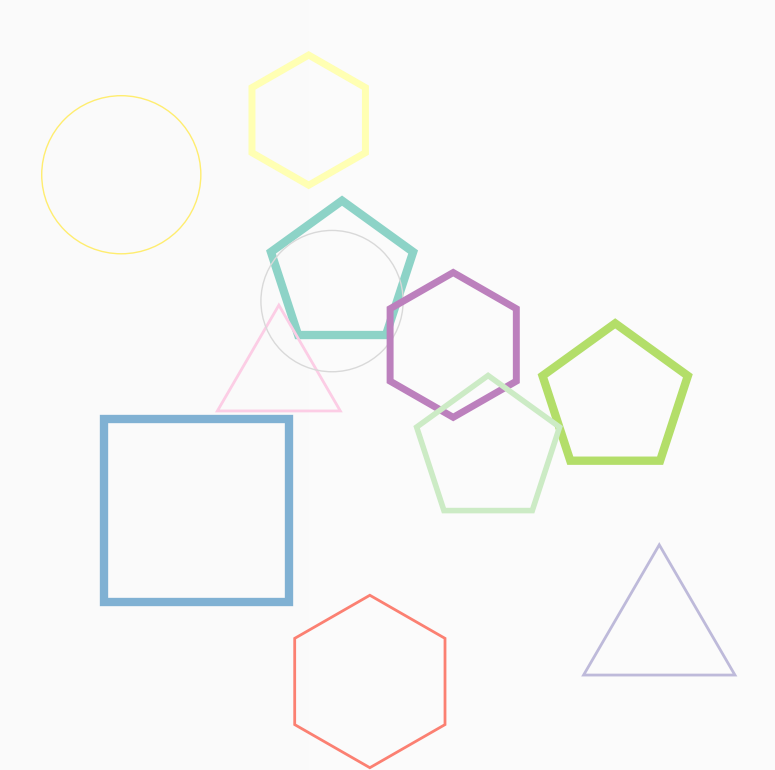[{"shape": "pentagon", "thickness": 3, "radius": 0.48, "center": [0.441, 0.643]}, {"shape": "hexagon", "thickness": 2.5, "radius": 0.42, "center": [0.398, 0.844]}, {"shape": "triangle", "thickness": 1, "radius": 0.56, "center": [0.851, 0.18]}, {"shape": "hexagon", "thickness": 1, "radius": 0.56, "center": [0.477, 0.115]}, {"shape": "square", "thickness": 3, "radius": 0.59, "center": [0.253, 0.337]}, {"shape": "pentagon", "thickness": 3, "radius": 0.49, "center": [0.794, 0.481]}, {"shape": "triangle", "thickness": 1, "radius": 0.46, "center": [0.36, 0.512]}, {"shape": "circle", "thickness": 0.5, "radius": 0.46, "center": [0.428, 0.609]}, {"shape": "hexagon", "thickness": 2.5, "radius": 0.47, "center": [0.585, 0.552]}, {"shape": "pentagon", "thickness": 2, "radius": 0.48, "center": [0.63, 0.415]}, {"shape": "circle", "thickness": 0.5, "radius": 0.51, "center": [0.156, 0.773]}]